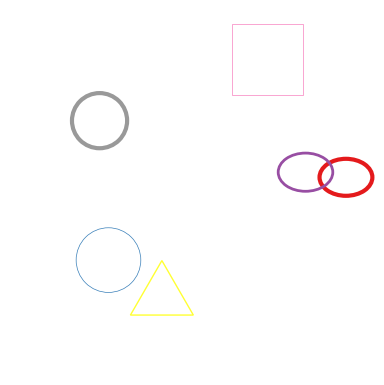[{"shape": "oval", "thickness": 3, "radius": 0.34, "center": [0.899, 0.539]}, {"shape": "circle", "thickness": 0.5, "radius": 0.42, "center": [0.282, 0.324]}, {"shape": "oval", "thickness": 2, "radius": 0.35, "center": [0.794, 0.553]}, {"shape": "triangle", "thickness": 1, "radius": 0.47, "center": [0.42, 0.229]}, {"shape": "square", "thickness": 0.5, "radius": 0.46, "center": [0.695, 0.846]}, {"shape": "circle", "thickness": 3, "radius": 0.36, "center": [0.259, 0.687]}]